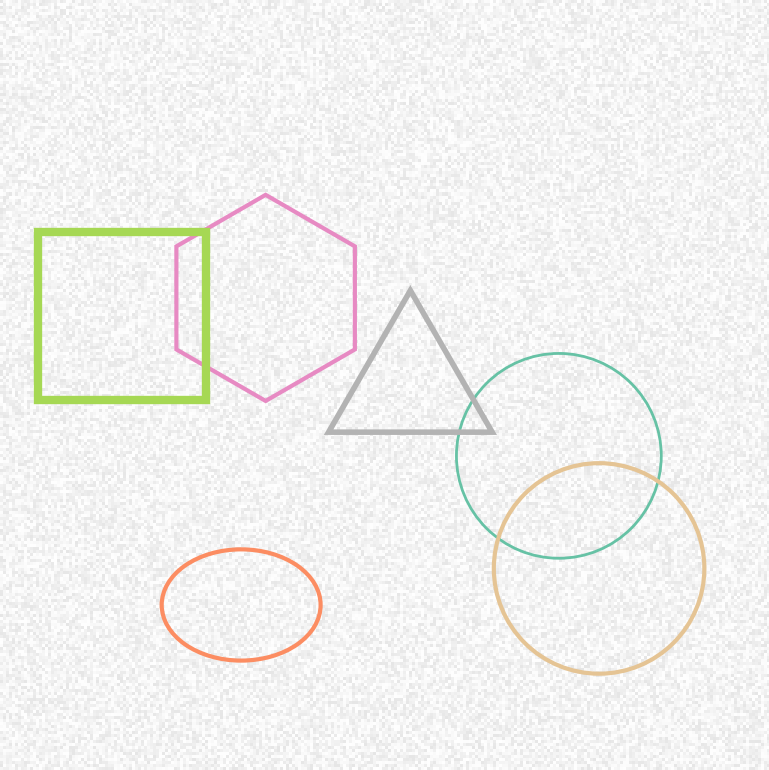[{"shape": "circle", "thickness": 1, "radius": 0.67, "center": [0.726, 0.408]}, {"shape": "oval", "thickness": 1.5, "radius": 0.52, "center": [0.313, 0.214]}, {"shape": "hexagon", "thickness": 1.5, "radius": 0.67, "center": [0.345, 0.613]}, {"shape": "square", "thickness": 3, "radius": 0.55, "center": [0.158, 0.59]}, {"shape": "circle", "thickness": 1.5, "radius": 0.68, "center": [0.778, 0.262]}, {"shape": "triangle", "thickness": 2, "radius": 0.61, "center": [0.533, 0.5]}]